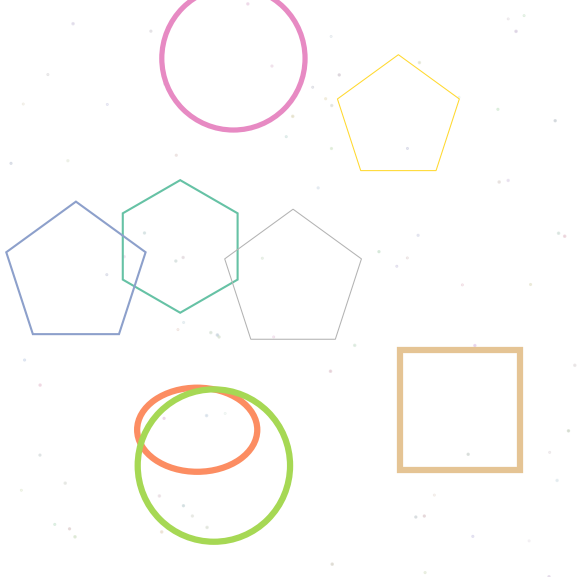[{"shape": "hexagon", "thickness": 1, "radius": 0.57, "center": [0.312, 0.572]}, {"shape": "oval", "thickness": 3, "radius": 0.52, "center": [0.341, 0.255]}, {"shape": "pentagon", "thickness": 1, "radius": 0.63, "center": [0.131, 0.523]}, {"shape": "circle", "thickness": 2.5, "radius": 0.62, "center": [0.404, 0.898]}, {"shape": "circle", "thickness": 3, "radius": 0.66, "center": [0.37, 0.193]}, {"shape": "pentagon", "thickness": 0.5, "radius": 0.55, "center": [0.69, 0.793]}, {"shape": "square", "thickness": 3, "radius": 0.52, "center": [0.796, 0.29]}, {"shape": "pentagon", "thickness": 0.5, "radius": 0.62, "center": [0.507, 0.512]}]